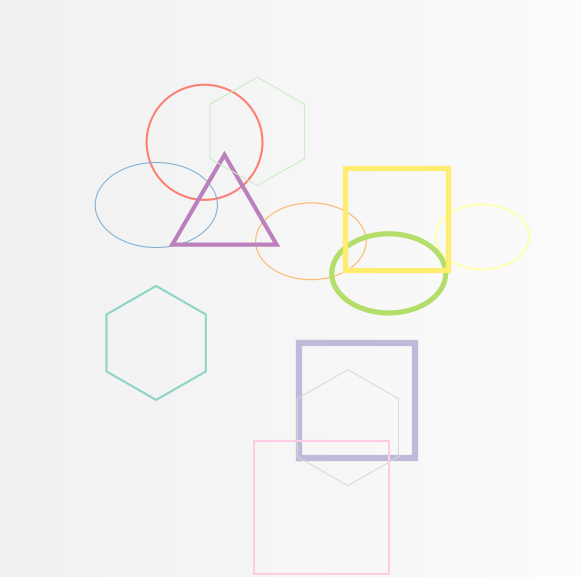[{"shape": "hexagon", "thickness": 1, "radius": 0.49, "center": [0.269, 0.405]}, {"shape": "oval", "thickness": 1, "radius": 0.4, "center": [0.83, 0.589]}, {"shape": "square", "thickness": 3, "radius": 0.5, "center": [0.614, 0.306]}, {"shape": "circle", "thickness": 1, "radius": 0.5, "center": [0.352, 0.753]}, {"shape": "oval", "thickness": 0.5, "radius": 0.53, "center": [0.269, 0.644]}, {"shape": "oval", "thickness": 0.5, "radius": 0.48, "center": [0.535, 0.581]}, {"shape": "oval", "thickness": 2.5, "radius": 0.49, "center": [0.669, 0.526]}, {"shape": "square", "thickness": 1, "radius": 0.58, "center": [0.553, 0.12]}, {"shape": "hexagon", "thickness": 0.5, "radius": 0.5, "center": [0.598, 0.259]}, {"shape": "triangle", "thickness": 2, "radius": 0.52, "center": [0.386, 0.627]}, {"shape": "hexagon", "thickness": 0.5, "radius": 0.47, "center": [0.443, 0.772]}, {"shape": "square", "thickness": 2.5, "radius": 0.44, "center": [0.682, 0.62]}]